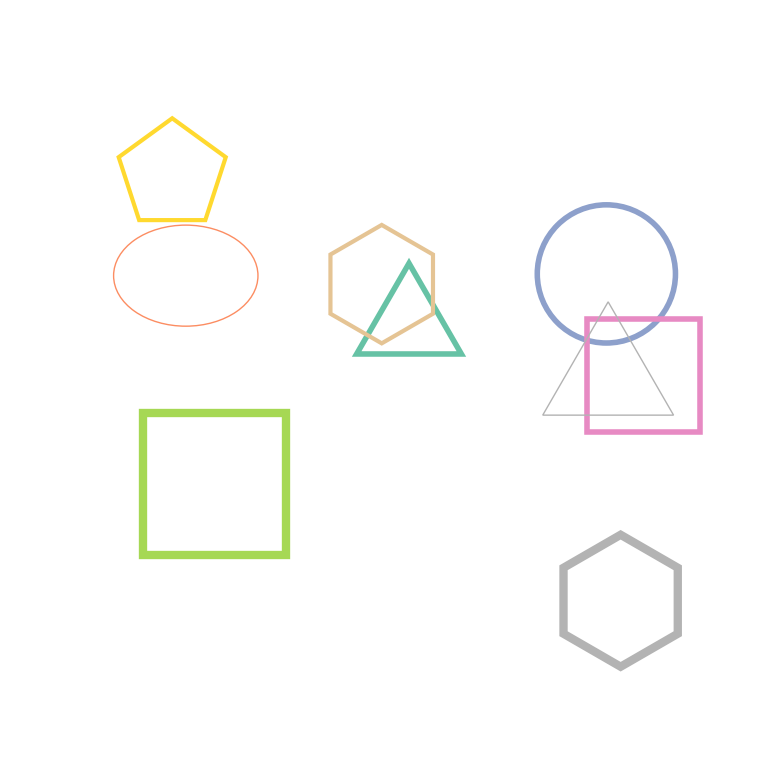[{"shape": "triangle", "thickness": 2, "radius": 0.39, "center": [0.531, 0.58]}, {"shape": "oval", "thickness": 0.5, "radius": 0.47, "center": [0.241, 0.642]}, {"shape": "circle", "thickness": 2, "radius": 0.45, "center": [0.787, 0.644]}, {"shape": "square", "thickness": 2, "radius": 0.37, "center": [0.835, 0.513]}, {"shape": "square", "thickness": 3, "radius": 0.46, "center": [0.278, 0.371]}, {"shape": "pentagon", "thickness": 1.5, "radius": 0.37, "center": [0.224, 0.773]}, {"shape": "hexagon", "thickness": 1.5, "radius": 0.38, "center": [0.496, 0.631]}, {"shape": "hexagon", "thickness": 3, "radius": 0.43, "center": [0.806, 0.22]}, {"shape": "triangle", "thickness": 0.5, "radius": 0.49, "center": [0.79, 0.51]}]